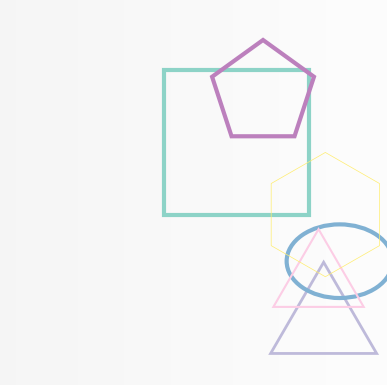[{"shape": "square", "thickness": 3, "radius": 0.94, "center": [0.61, 0.629]}, {"shape": "triangle", "thickness": 2, "radius": 0.79, "center": [0.835, 0.161]}, {"shape": "oval", "thickness": 3, "radius": 0.68, "center": [0.876, 0.322]}, {"shape": "triangle", "thickness": 1.5, "radius": 0.67, "center": [0.822, 0.27]}, {"shape": "pentagon", "thickness": 3, "radius": 0.69, "center": [0.679, 0.758]}, {"shape": "hexagon", "thickness": 0.5, "radius": 0.81, "center": [0.84, 0.443]}]